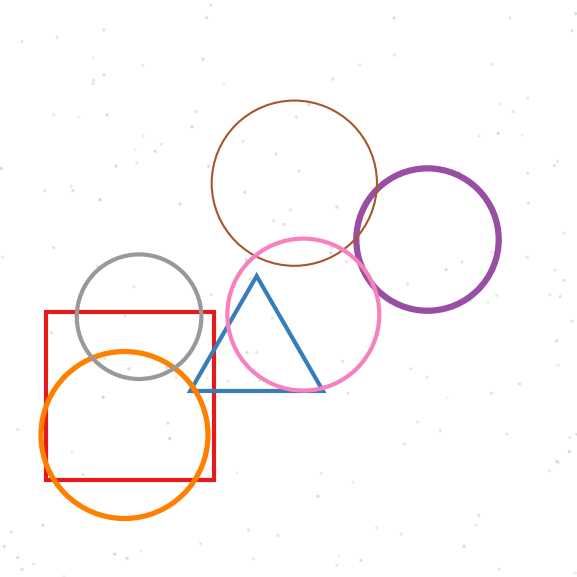[{"shape": "square", "thickness": 2, "radius": 0.73, "center": [0.225, 0.313]}, {"shape": "triangle", "thickness": 2, "radius": 0.66, "center": [0.444, 0.388]}, {"shape": "circle", "thickness": 3, "radius": 0.62, "center": [0.74, 0.584]}, {"shape": "circle", "thickness": 2.5, "radius": 0.72, "center": [0.216, 0.246]}, {"shape": "circle", "thickness": 1, "radius": 0.72, "center": [0.51, 0.682]}, {"shape": "circle", "thickness": 2, "radius": 0.66, "center": [0.525, 0.454]}, {"shape": "circle", "thickness": 2, "radius": 0.54, "center": [0.241, 0.451]}]